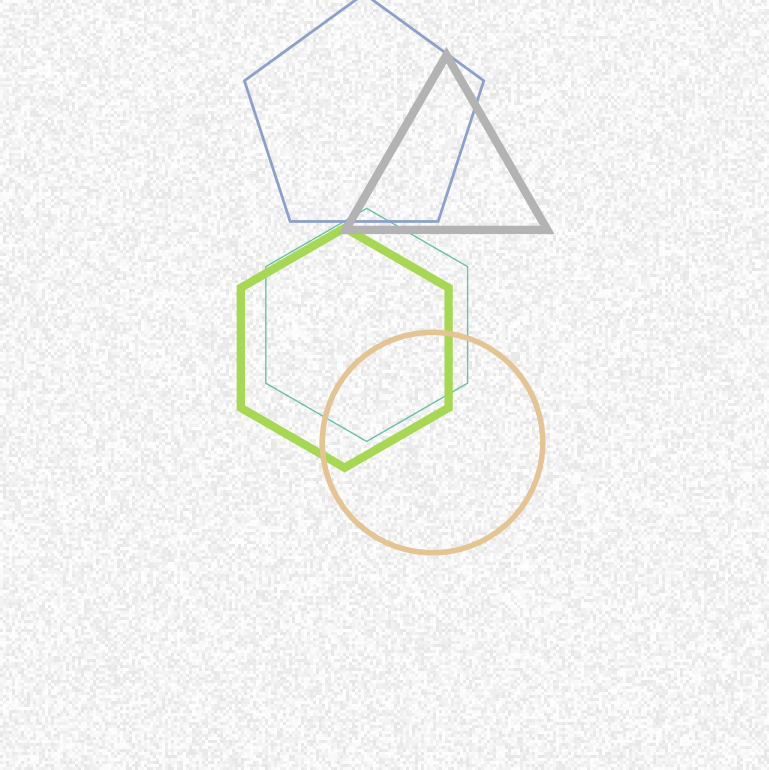[{"shape": "hexagon", "thickness": 0.5, "radius": 0.76, "center": [0.476, 0.578]}, {"shape": "pentagon", "thickness": 1, "radius": 0.82, "center": [0.473, 0.845]}, {"shape": "hexagon", "thickness": 3, "radius": 0.78, "center": [0.448, 0.548]}, {"shape": "circle", "thickness": 2, "radius": 0.72, "center": [0.562, 0.425]}, {"shape": "triangle", "thickness": 3, "radius": 0.76, "center": [0.58, 0.777]}]